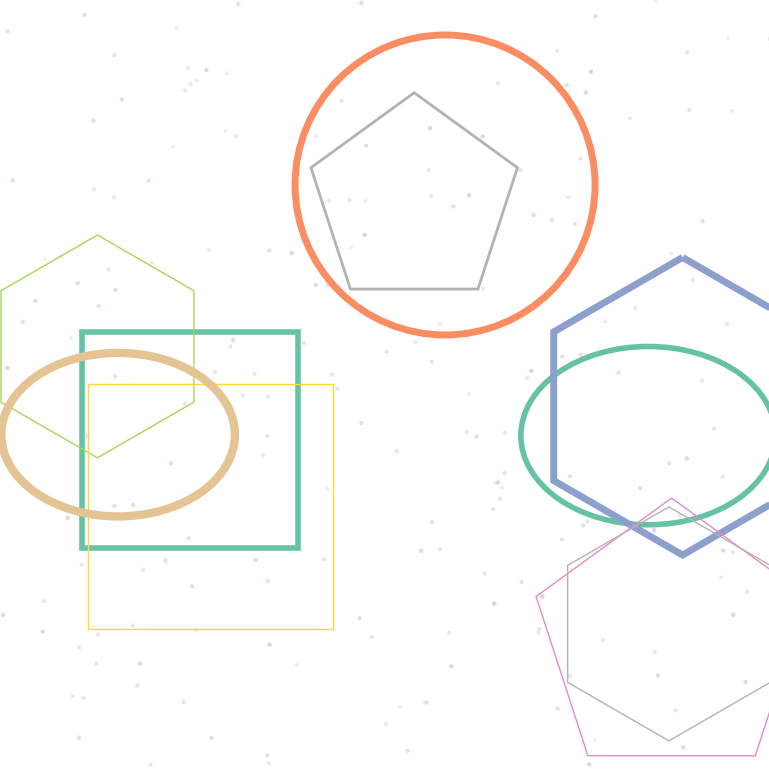[{"shape": "square", "thickness": 2, "radius": 0.7, "center": [0.247, 0.428]}, {"shape": "oval", "thickness": 2, "radius": 0.83, "center": [0.842, 0.434]}, {"shape": "circle", "thickness": 2.5, "radius": 0.97, "center": [0.578, 0.76]}, {"shape": "hexagon", "thickness": 2.5, "radius": 0.97, "center": [0.886, 0.472]}, {"shape": "pentagon", "thickness": 0.5, "radius": 0.92, "center": [0.872, 0.168]}, {"shape": "hexagon", "thickness": 0.5, "radius": 0.72, "center": [0.127, 0.55]}, {"shape": "square", "thickness": 0.5, "radius": 0.79, "center": [0.273, 0.342]}, {"shape": "oval", "thickness": 3, "radius": 0.76, "center": [0.153, 0.435]}, {"shape": "hexagon", "thickness": 0.5, "radius": 0.76, "center": [0.869, 0.19]}, {"shape": "pentagon", "thickness": 1, "radius": 0.7, "center": [0.538, 0.739]}]